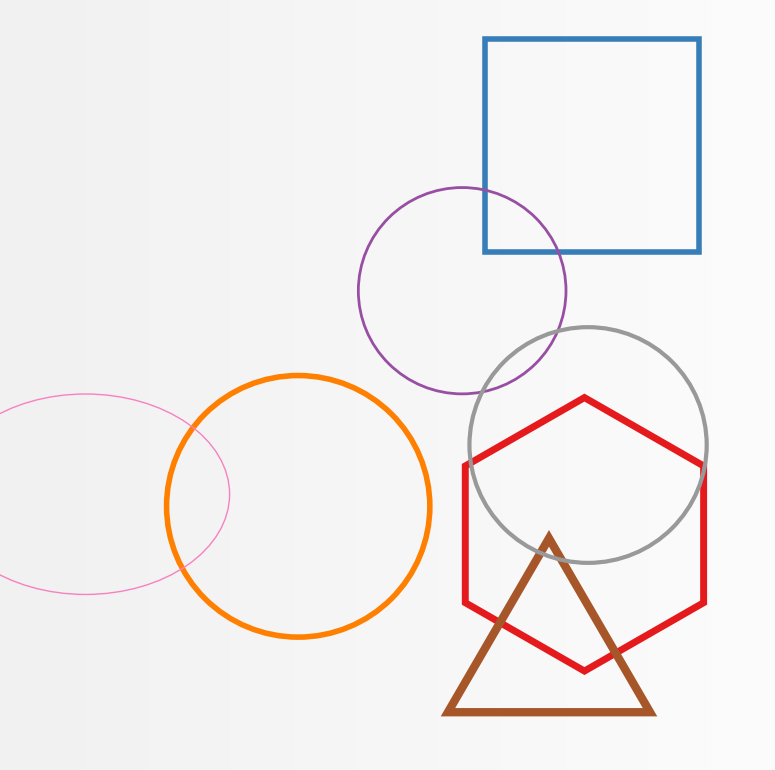[{"shape": "hexagon", "thickness": 2.5, "radius": 0.89, "center": [0.754, 0.306]}, {"shape": "square", "thickness": 2, "radius": 0.69, "center": [0.764, 0.811]}, {"shape": "circle", "thickness": 1, "radius": 0.67, "center": [0.596, 0.622]}, {"shape": "circle", "thickness": 2, "radius": 0.85, "center": [0.385, 0.342]}, {"shape": "triangle", "thickness": 3, "radius": 0.75, "center": [0.708, 0.15]}, {"shape": "oval", "thickness": 0.5, "radius": 0.93, "center": [0.11, 0.358]}, {"shape": "circle", "thickness": 1.5, "radius": 0.77, "center": [0.759, 0.422]}]